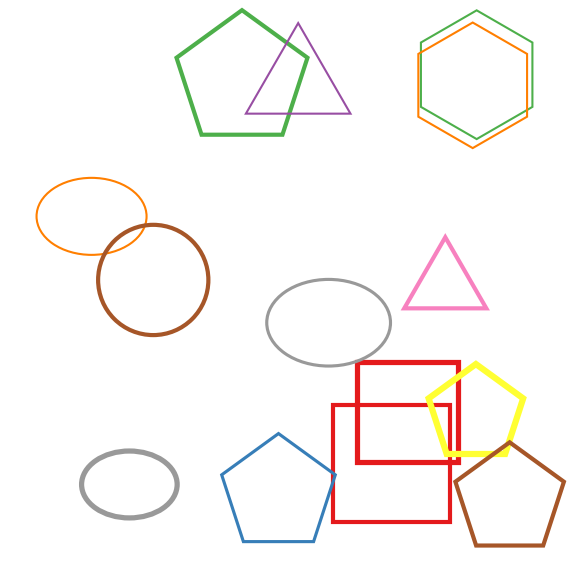[{"shape": "square", "thickness": 2, "radius": 0.51, "center": [0.678, 0.196]}, {"shape": "square", "thickness": 2.5, "radius": 0.44, "center": [0.705, 0.286]}, {"shape": "pentagon", "thickness": 1.5, "radius": 0.52, "center": [0.482, 0.145]}, {"shape": "pentagon", "thickness": 2, "radius": 0.6, "center": [0.419, 0.862]}, {"shape": "hexagon", "thickness": 1, "radius": 0.56, "center": [0.825, 0.87]}, {"shape": "triangle", "thickness": 1, "radius": 0.52, "center": [0.516, 0.855]}, {"shape": "oval", "thickness": 1, "radius": 0.48, "center": [0.159, 0.624]}, {"shape": "hexagon", "thickness": 1, "radius": 0.54, "center": [0.819, 0.851]}, {"shape": "pentagon", "thickness": 3, "radius": 0.43, "center": [0.824, 0.283]}, {"shape": "circle", "thickness": 2, "radius": 0.48, "center": [0.265, 0.514]}, {"shape": "pentagon", "thickness": 2, "radius": 0.49, "center": [0.883, 0.134]}, {"shape": "triangle", "thickness": 2, "radius": 0.41, "center": [0.771, 0.506]}, {"shape": "oval", "thickness": 2.5, "radius": 0.41, "center": [0.224, 0.16]}, {"shape": "oval", "thickness": 1.5, "radius": 0.54, "center": [0.569, 0.44]}]